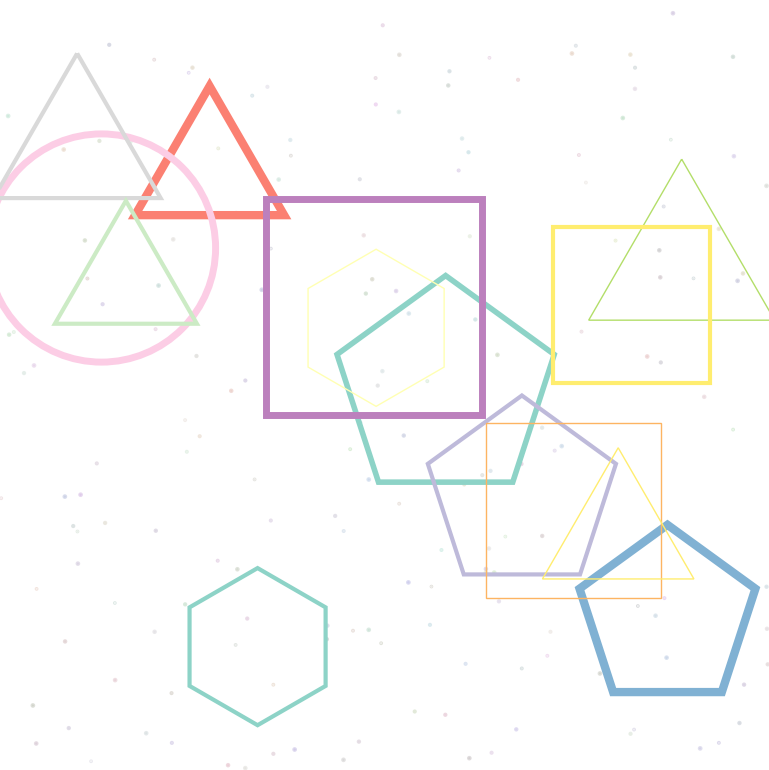[{"shape": "hexagon", "thickness": 1.5, "radius": 0.51, "center": [0.335, 0.16]}, {"shape": "pentagon", "thickness": 2, "radius": 0.74, "center": [0.579, 0.494]}, {"shape": "hexagon", "thickness": 0.5, "radius": 0.51, "center": [0.488, 0.574]}, {"shape": "pentagon", "thickness": 1.5, "radius": 0.64, "center": [0.678, 0.358]}, {"shape": "triangle", "thickness": 3, "radius": 0.56, "center": [0.272, 0.776]}, {"shape": "pentagon", "thickness": 3, "radius": 0.6, "center": [0.867, 0.198]}, {"shape": "square", "thickness": 0.5, "radius": 0.57, "center": [0.745, 0.337]}, {"shape": "triangle", "thickness": 0.5, "radius": 0.7, "center": [0.885, 0.654]}, {"shape": "circle", "thickness": 2.5, "radius": 0.74, "center": [0.132, 0.678]}, {"shape": "triangle", "thickness": 1.5, "radius": 0.63, "center": [0.1, 0.805]}, {"shape": "square", "thickness": 2.5, "radius": 0.7, "center": [0.486, 0.602]}, {"shape": "triangle", "thickness": 1.5, "radius": 0.53, "center": [0.164, 0.633]}, {"shape": "triangle", "thickness": 0.5, "radius": 0.57, "center": [0.803, 0.305]}, {"shape": "square", "thickness": 1.5, "radius": 0.51, "center": [0.82, 0.604]}]